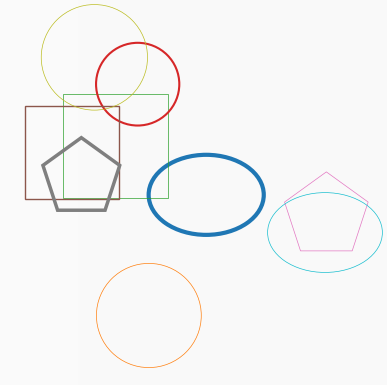[{"shape": "oval", "thickness": 3, "radius": 0.74, "center": [0.532, 0.494]}, {"shape": "circle", "thickness": 0.5, "radius": 0.68, "center": [0.384, 0.181]}, {"shape": "square", "thickness": 0.5, "radius": 0.68, "center": [0.298, 0.621]}, {"shape": "circle", "thickness": 1.5, "radius": 0.54, "center": [0.355, 0.781]}, {"shape": "square", "thickness": 1, "radius": 0.6, "center": [0.185, 0.604]}, {"shape": "pentagon", "thickness": 0.5, "radius": 0.57, "center": [0.842, 0.44]}, {"shape": "pentagon", "thickness": 2.5, "radius": 0.52, "center": [0.21, 0.538]}, {"shape": "circle", "thickness": 0.5, "radius": 0.69, "center": [0.244, 0.851]}, {"shape": "oval", "thickness": 0.5, "radius": 0.74, "center": [0.839, 0.396]}]